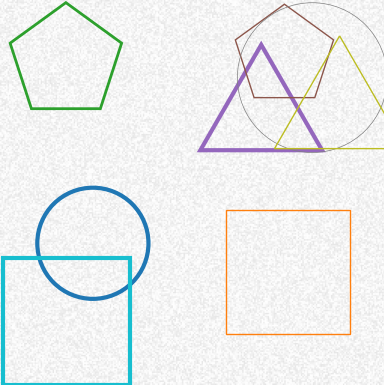[{"shape": "circle", "thickness": 3, "radius": 0.72, "center": [0.241, 0.368]}, {"shape": "square", "thickness": 1, "radius": 0.8, "center": [0.748, 0.294]}, {"shape": "pentagon", "thickness": 2, "radius": 0.76, "center": [0.171, 0.841]}, {"shape": "triangle", "thickness": 3, "radius": 0.91, "center": [0.679, 0.701]}, {"shape": "pentagon", "thickness": 1, "radius": 0.67, "center": [0.739, 0.855]}, {"shape": "circle", "thickness": 0.5, "radius": 0.97, "center": [0.811, 0.798]}, {"shape": "triangle", "thickness": 1, "radius": 0.98, "center": [0.882, 0.712]}, {"shape": "square", "thickness": 3, "radius": 0.82, "center": [0.172, 0.165]}]